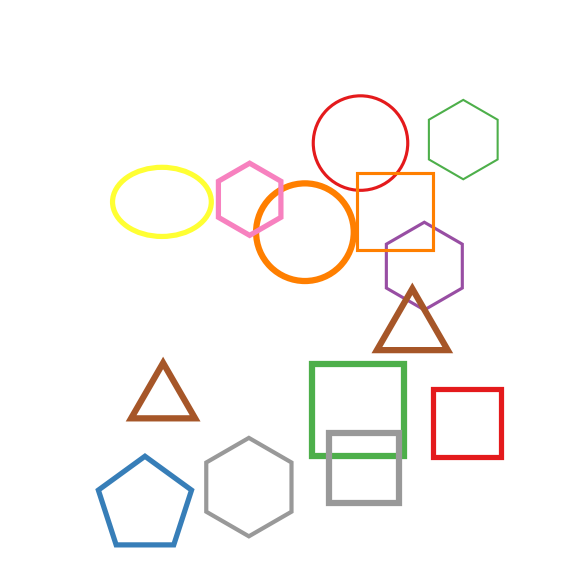[{"shape": "square", "thickness": 2.5, "radius": 0.29, "center": [0.809, 0.267]}, {"shape": "circle", "thickness": 1.5, "radius": 0.41, "center": [0.624, 0.751]}, {"shape": "pentagon", "thickness": 2.5, "radius": 0.42, "center": [0.251, 0.124]}, {"shape": "square", "thickness": 3, "radius": 0.4, "center": [0.62, 0.29]}, {"shape": "hexagon", "thickness": 1, "radius": 0.34, "center": [0.802, 0.757]}, {"shape": "hexagon", "thickness": 1.5, "radius": 0.38, "center": [0.735, 0.538]}, {"shape": "circle", "thickness": 3, "radius": 0.42, "center": [0.528, 0.597]}, {"shape": "square", "thickness": 1.5, "radius": 0.33, "center": [0.684, 0.633]}, {"shape": "oval", "thickness": 2.5, "radius": 0.43, "center": [0.28, 0.65]}, {"shape": "triangle", "thickness": 3, "radius": 0.32, "center": [0.282, 0.307]}, {"shape": "triangle", "thickness": 3, "radius": 0.35, "center": [0.714, 0.428]}, {"shape": "hexagon", "thickness": 2.5, "radius": 0.31, "center": [0.432, 0.654]}, {"shape": "hexagon", "thickness": 2, "radius": 0.43, "center": [0.431, 0.156]}, {"shape": "square", "thickness": 3, "radius": 0.3, "center": [0.631, 0.189]}]